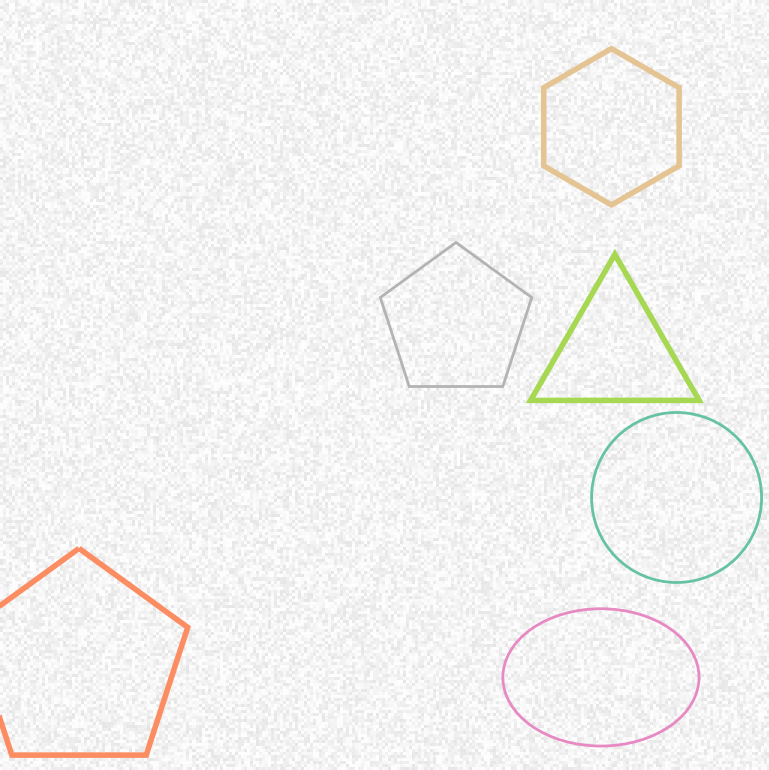[{"shape": "circle", "thickness": 1, "radius": 0.55, "center": [0.879, 0.354]}, {"shape": "pentagon", "thickness": 2, "radius": 0.74, "center": [0.103, 0.139]}, {"shape": "oval", "thickness": 1, "radius": 0.64, "center": [0.78, 0.12]}, {"shape": "triangle", "thickness": 2, "radius": 0.63, "center": [0.799, 0.543]}, {"shape": "hexagon", "thickness": 2, "radius": 0.51, "center": [0.794, 0.835]}, {"shape": "pentagon", "thickness": 1, "radius": 0.52, "center": [0.592, 0.582]}]